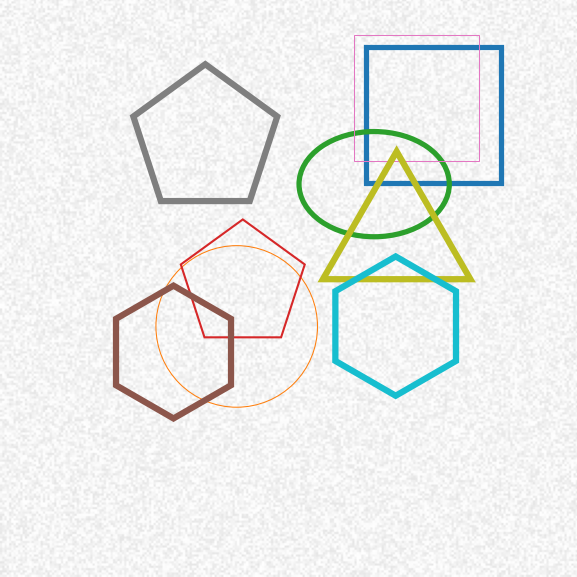[{"shape": "square", "thickness": 2.5, "radius": 0.59, "center": [0.75, 0.8]}, {"shape": "circle", "thickness": 0.5, "radius": 0.7, "center": [0.41, 0.434]}, {"shape": "oval", "thickness": 2.5, "radius": 0.65, "center": [0.648, 0.68]}, {"shape": "pentagon", "thickness": 1, "radius": 0.56, "center": [0.42, 0.506]}, {"shape": "hexagon", "thickness": 3, "radius": 0.57, "center": [0.3, 0.39]}, {"shape": "square", "thickness": 0.5, "radius": 0.54, "center": [0.721, 0.829]}, {"shape": "pentagon", "thickness": 3, "radius": 0.65, "center": [0.355, 0.757]}, {"shape": "triangle", "thickness": 3, "radius": 0.74, "center": [0.687, 0.589]}, {"shape": "hexagon", "thickness": 3, "radius": 0.6, "center": [0.685, 0.434]}]